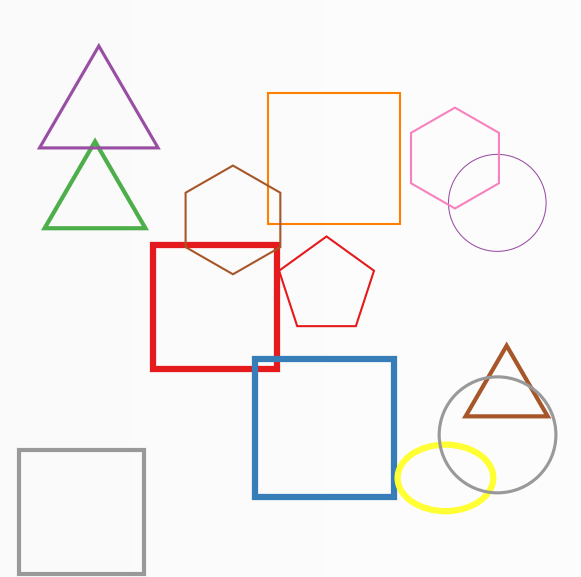[{"shape": "pentagon", "thickness": 1, "radius": 0.43, "center": [0.562, 0.504]}, {"shape": "square", "thickness": 3, "radius": 0.53, "center": [0.369, 0.468]}, {"shape": "square", "thickness": 3, "radius": 0.6, "center": [0.558, 0.258]}, {"shape": "triangle", "thickness": 2, "radius": 0.5, "center": [0.163, 0.654]}, {"shape": "triangle", "thickness": 1.5, "radius": 0.59, "center": [0.17, 0.802]}, {"shape": "circle", "thickness": 0.5, "radius": 0.42, "center": [0.856, 0.648]}, {"shape": "square", "thickness": 1, "radius": 0.57, "center": [0.575, 0.725]}, {"shape": "oval", "thickness": 3, "radius": 0.41, "center": [0.766, 0.172]}, {"shape": "triangle", "thickness": 2, "radius": 0.41, "center": [0.872, 0.319]}, {"shape": "hexagon", "thickness": 1, "radius": 0.47, "center": [0.401, 0.618]}, {"shape": "hexagon", "thickness": 1, "radius": 0.44, "center": [0.783, 0.725]}, {"shape": "circle", "thickness": 1.5, "radius": 0.5, "center": [0.856, 0.246]}, {"shape": "square", "thickness": 2, "radius": 0.54, "center": [0.139, 0.113]}]